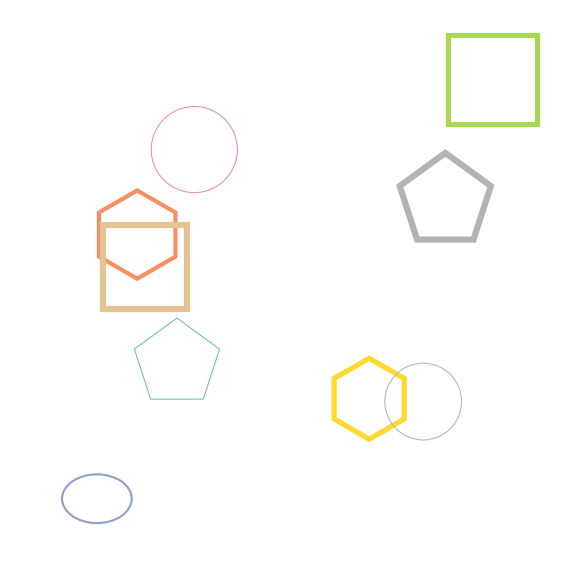[{"shape": "pentagon", "thickness": 0.5, "radius": 0.39, "center": [0.306, 0.371]}, {"shape": "hexagon", "thickness": 2, "radius": 0.38, "center": [0.238, 0.593]}, {"shape": "oval", "thickness": 1, "radius": 0.3, "center": [0.168, 0.136]}, {"shape": "circle", "thickness": 0.5, "radius": 0.37, "center": [0.336, 0.74]}, {"shape": "square", "thickness": 2.5, "radius": 0.38, "center": [0.853, 0.862]}, {"shape": "hexagon", "thickness": 2.5, "radius": 0.35, "center": [0.639, 0.309]}, {"shape": "square", "thickness": 3, "radius": 0.37, "center": [0.251, 0.537]}, {"shape": "circle", "thickness": 0.5, "radius": 0.33, "center": [0.733, 0.304]}, {"shape": "pentagon", "thickness": 3, "radius": 0.41, "center": [0.771, 0.651]}]